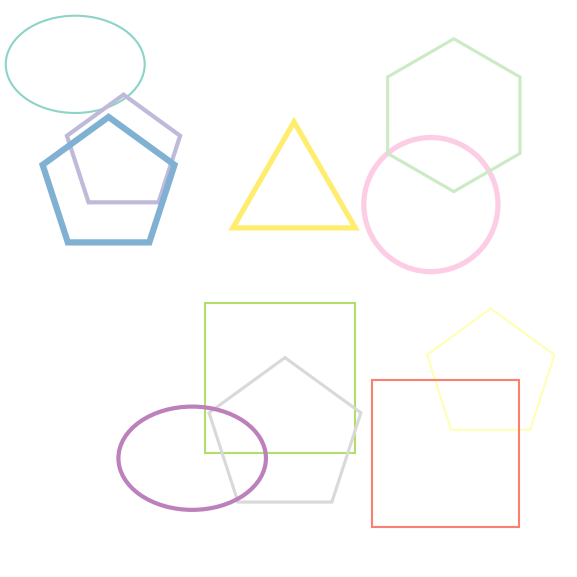[{"shape": "oval", "thickness": 1, "radius": 0.6, "center": [0.13, 0.888]}, {"shape": "pentagon", "thickness": 1, "radius": 0.58, "center": [0.85, 0.349]}, {"shape": "pentagon", "thickness": 2, "radius": 0.52, "center": [0.214, 0.732]}, {"shape": "square", "thickness": 1, "radius": 0.64, "center": [0.771, 0.215]}, {"shape": "pentagon", "thickness": 3, "radius": 0.6, "center": [0.188, 0.677]}, {"shape": "square", "thickness": 1, "radius": 0.65, "center": [0.485, 0.345]}, {"shape": "circle", "thickness": 2.5, "radius": 0.58, "center": [0.746, 0.645]}, {"shape": "pentagon", "thickness": 1.5, "radius": 0.69, "center": [0.493, 0.242]}, {"shape": "oval", "thickness": 2, "radius": 0.64, "center": [0.333, 0.206]}, {"shape": "hexagon", "thickness": 1.5, "radius": 0.66, "center": [0.786, 0.8]}, {"shape": "triangle", "thickness": 2.5, "radius": 0.61, "center": [0.509, 0.666]}]